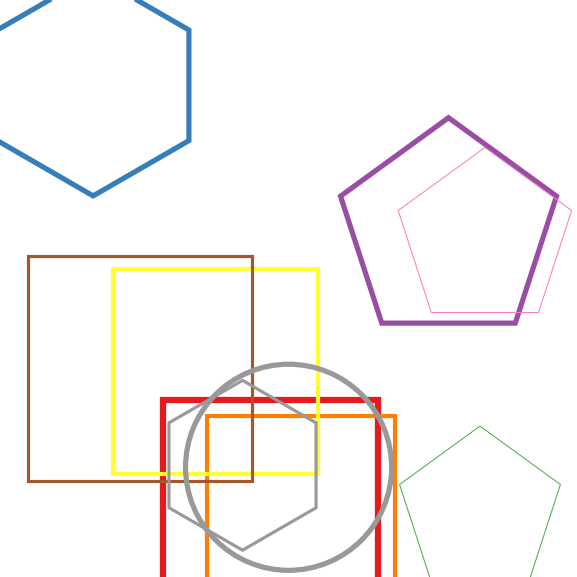[{"shape": "square", "thickness": 3, "radius": 0.93, "center": [0.468, 0.119]}, {"shape": "hexagon", "thickness": 2.5, "radius": 0.96, "center": [0.161, 0.851]}, {"shape": "pentagon", "thickness": 0.5, "radius": 0.73, "center": [0.831, 0.115]}, {"shape": "pentagon", "thickness": 2.5, "radius": 0.98, "center": [0.777, 0.599]}, {"shape": "square", "thickness": 2, "radius": 0.81, "center": [0.521, 0.115]}, {"shape": "square", "thickness": 2, "radius": 0.89, "center": [0.373, 0.356]}, {"shape": "square", "thickness": 1.5, "radius": 0.97, "center": [0.242, 0.361]}, {"shape": "pentagon", "thickness": 0.5, "radius": 0.79, "center": [0.84, 0.586]}, {"shape": "circle", "thickness": 2.5, "radius": 0.89, "center": [0.5, 0.19]}, {"shape": "hexagon", "thickness": 1.5, "radius": 0.74, "center": [0.42, 0.193]}]